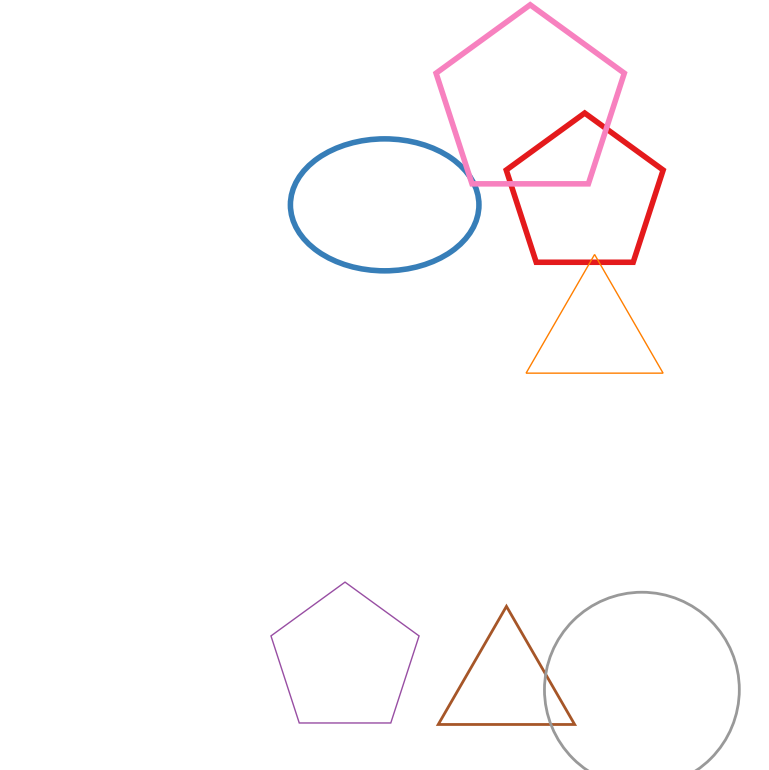[{"shape": "pentagon", "thickness": 2, "radius": 0.54, "center": [0.759, 0.746]}, {"shape": "oval", "thickness": 2, "radius": 0.61, "center": [0.5, 0.734]}, {"shape": "pentagon", "thickness": 0.5, "radius": 0.51, "center": [0.448, 0.143]}, {"shape": "triangle", "thickness": 0.5, "radius": 0.51, "center": [0.772, 0.567]}, {"shape": "triangle", "thickness": 1, "radius": 0.51, "center": [0.658, 0.11]}, {"shape": "pentagon", "thickness": 2, "radius": 0.64, "center": [0.689, 0.865]}, {"shape": "circle", "thickness": 1, "radius": 0.63, "center": [0.834, 0.104]}]